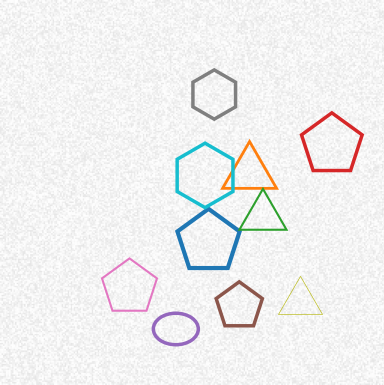[{"shape": "pentagon", "thickness": 3, "radius": 0.42, "center": [0.542, 0.373]}, {"shape": "triangle", "thickness": 2, "radius": 0.41, "center": [0.648, 0.551]}, {"shape": "triangle", "thickness": 1.5, "radius": 0.35, "center": [0.683, 0.439]}, {"shape": "pentagon", "thickness": 2.5, "radius": 0.41, "center": [0.862, 0.624]}, {"shape": "oval", "thickness": 2.5, "radius": 0.29, "center": [0.457, 0.146]}, {"shape": "pentagon", "thickness": 2.5, "radius": 0.32, "center": [0.621, 0.205]}, {"shape": "pentagon", "thickness": 1.5, "radius": 0.38, "center": [0.336, 0.254]}, {"shape": "hexagon", "thickness": 2.5, "radius": 0.32, "center": [0.556, 0.754]}, {"shape": "triangle", "thickness": 0.5, "radius": 0.33, "center": [0.781, 0.216]}, {"shape": "hexagon", "thickness": 2.5, "radius": 0.42, "center": [0.533, 0.544]}]